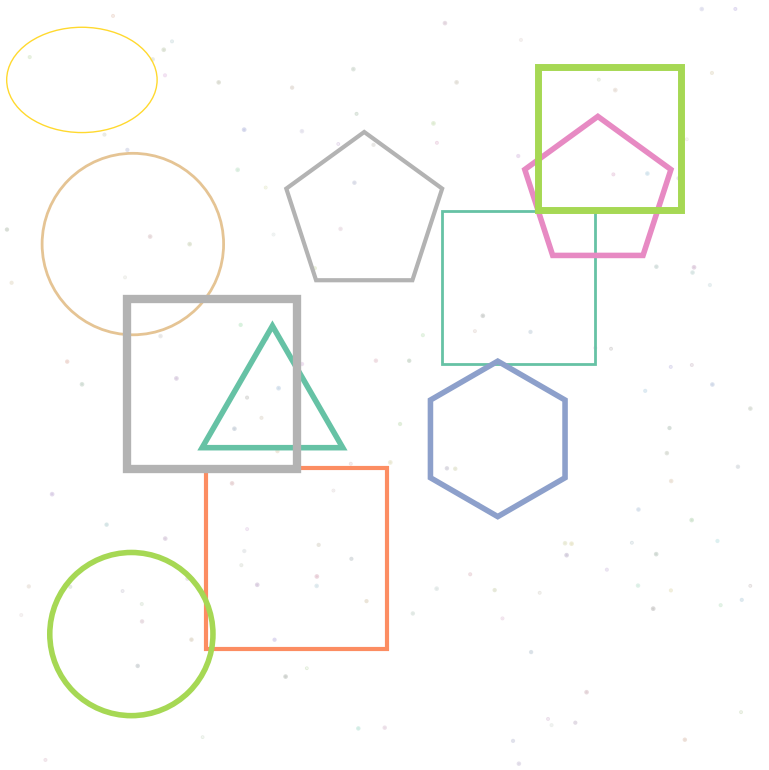[{"shape": "square", "thickness": 1, "radius": 0.5, "center": [0.673, 0.627]}, {"shape": "triangle", "thickness": 2, "radius": 0.53, "center": [0.354, 0.471]}, {"shape": "square", "thickness": 1.5, "radius": 0.59, "center": [0.385, 0.275]}, {"shape": "hexagon", "thickness": 2, "radius": 0.5, "center": [0.646, 0.43]}, {"shape": "pentagon", "thickness": 2, "radius": 0.5, "center": [0.776, 0.749]}, {"shape": "circle", "thickness": 2, "radius": 0.53, "center": [0.171, 0.177]}, {"shape": "square", "thickness": 2.5, "radius": 0.46, "center": [0.792, 0.82]}, {"shape": "oval", "thickness": 0.5, "radius": 0.49, "center": [0.106, 0.896]}, {"shape": "circle", "thickness": 1, "radius": 0.59, "center": [0.173, 0.683]}, {"shape": "square", "thickness": 3, "radius": 0.55, "center": [0.275, 0.501]}, {"shape": "pentagon", "thickness": 1.5, "radius": 0.53, "center": [0.473, 0.722]}]